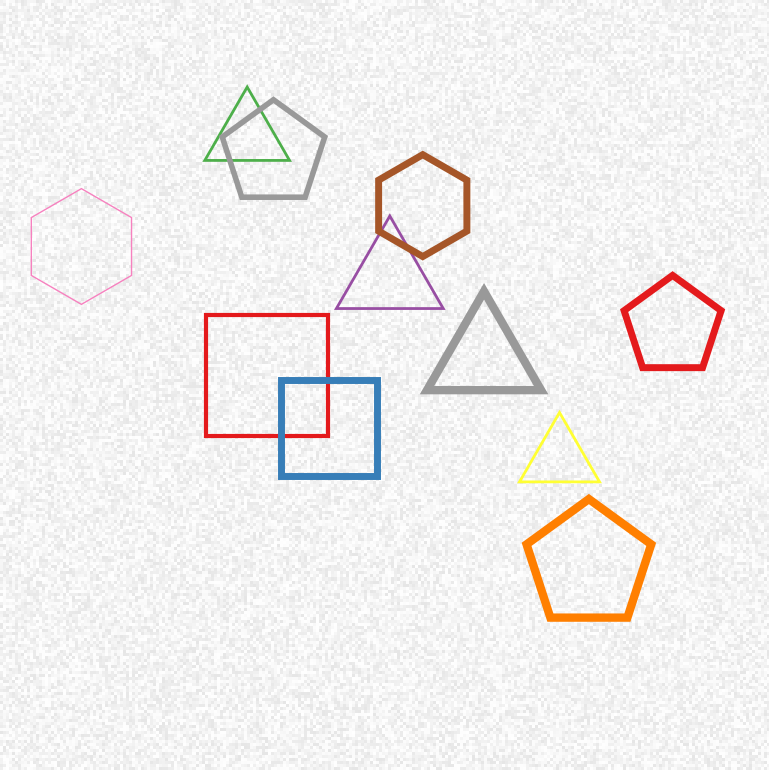[{"shape": "square", "thickness": 1.5, "radius": 0.4, "center": [0.347, 0.512]}, {"shape": "pentagon", "thickness": 2.5, "radius": 0.33, "center": [0.874, 0.576]}, {"shape": "square", "thickness": 2.5, "radius": 0.31, "center": [0.427, 0.444]}, {"shape": "triangle", "thickness": 1, "radius": 0.32, "center": [0.321, 0.823]}, {"shape": "triangle", "thickness": 1, "radius": 0.4, "center": [0.506, 0.639]}, {"shape": "pentagon", "thickness": 3, "radius": 0.43, "center": [0.765, 0.267]}, {"shape": "triangle", "thickness": 1, "radius": 0.3, "center": [0.727, 0.404]}, {"shape": "hexagon", "thickness": 2.5, "radius": 0.33, "center": [0.549, 0.733]}, {"shape": "hexagon", "thickness": 0.5, "radius": 0.38, "center": [0.106, 0.68]}, {"shape": "pentagon", "thickness": 2, "radius": 0.35, "center": [0.355, 0.801]}, {"shape": "triangle", "thickness": 3, "radius": 0.43, "center": [0.629, 0.536]}]